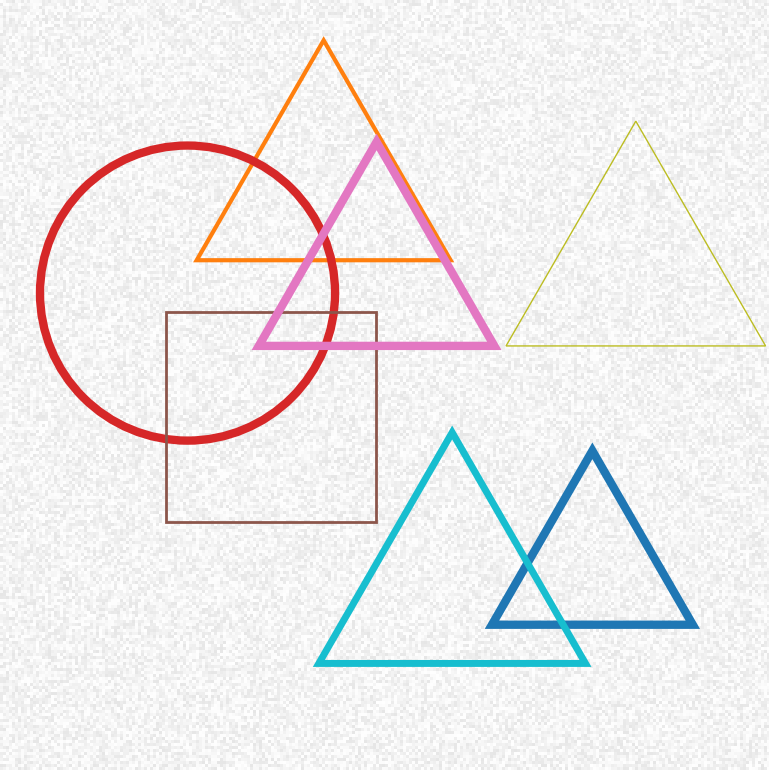[{"shape": "triangle", "thickness": 3, "radius": 0.75, "center": [0.769, 0.264]}, {"shape": "triangle", "thickness": 1.5, "radius": 0.95, "center": [0.42, 0.757]}, {"shape": "circle", "thickness": 3, "radius": 0.96, "center": [0.244, 0.619]}, {"shape": "square", "thickness": 1, "radius": 0.68, "center": [0.352, 0.459]}, {"shape": "triangle", "thickness": 3, "radius": 0.88, "center": [0.489, 0.639]}, {"shape": "triangle", "thickness": 0.5, "radius": 0.97, "center": [0.826, 0.648]}, {"shape": "triangle", "thickness": 2.5, "radius": 1.0, "center": [0.587, 0.238]}]